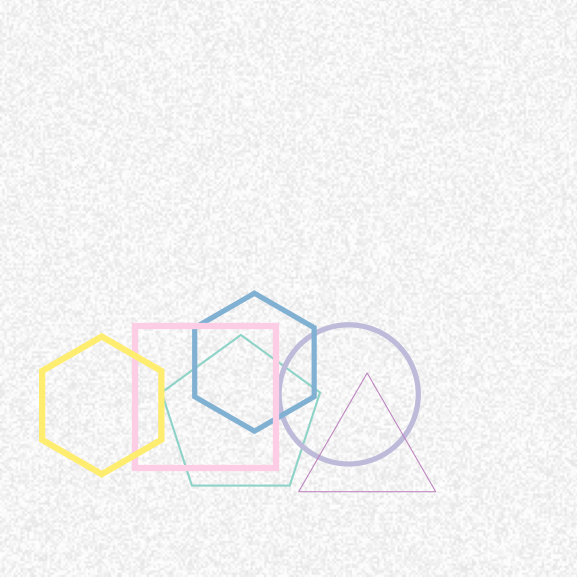[{"shape": "pentagon", "thickness": 1, "radius": 0.72, "center": [0.417, 0.275]}, {"shape": "circle", "thickness": 2.5, "radius": 0.6, "center": [0.604, 0.316]}, {"shape": "hexagon", "thickness": 2.5, "radius": 0.6, "center": [0.441, 0.372]}, {"shape": "square", "thickness": 3, "radius": 0.61, "center": [0.356, 0.312]}, {"shape": "triangle", "thickness": 0.5, "radius": 0.69, "center": [0.636, 0.216]}, {"shape": "hexagon", "thickness": 3, "radius": 0.6, "center": [0.176, 0.297]}]